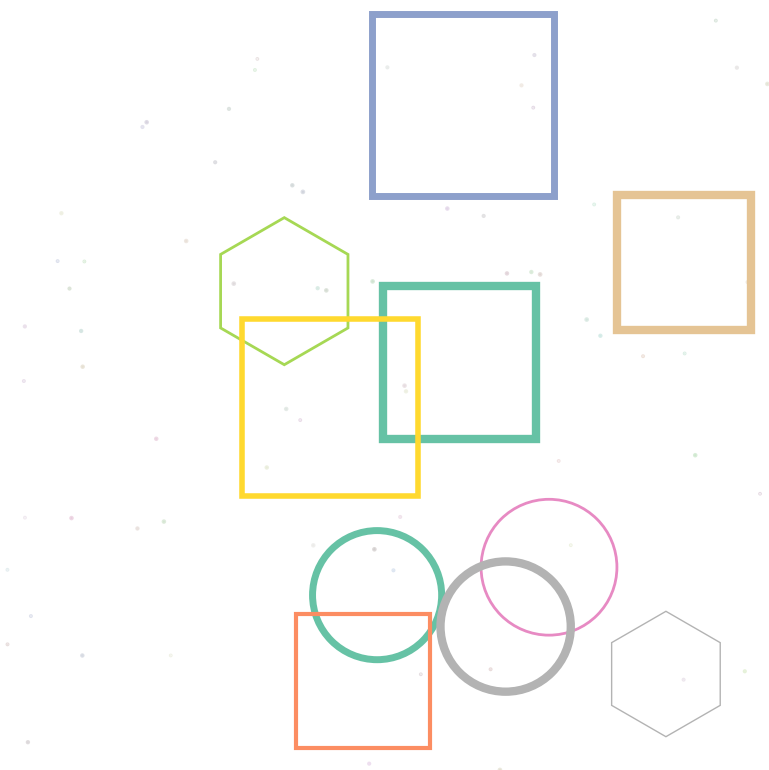[{"shape": "square", "thickness": 3, "radius": 0.5, "center": [0.597, 0.529]}, {"shape": "circle", "thickness": 2.5, "radius": 0.42, "center": [0.49, 0.227]}, {"shape": "square", "thickness": 1.5, "radius": 0.44, "center": [0.471, 0.116]}, {"shape": "square", "thickness": 2.5, "radius": 0.59, "center": [0.601, 0.864]}, {"shape": "circle", "thickness": 1, "radius": 0.44, "center": [0.713, 0.263]}, {"shape": "hexagon", "thickness": 1, "radius": 0.48, "center": [0.369, 0.622]}, {"shape": "square", "thickness": 2, "radius": 0.57, "center": [0.428, 0.47]}, {"shape": "square", "thickness": 3, "radius": 0.44, "center": [0.888, 0.659]}, {"shape": "hexagon", "thickness": 0.5, "radius": 0.41, "center": [0.865, 0.125]}, {"shape": "circle", "thickness": 3, "radius": 0.42, "center": [0.657, 0.186]}]